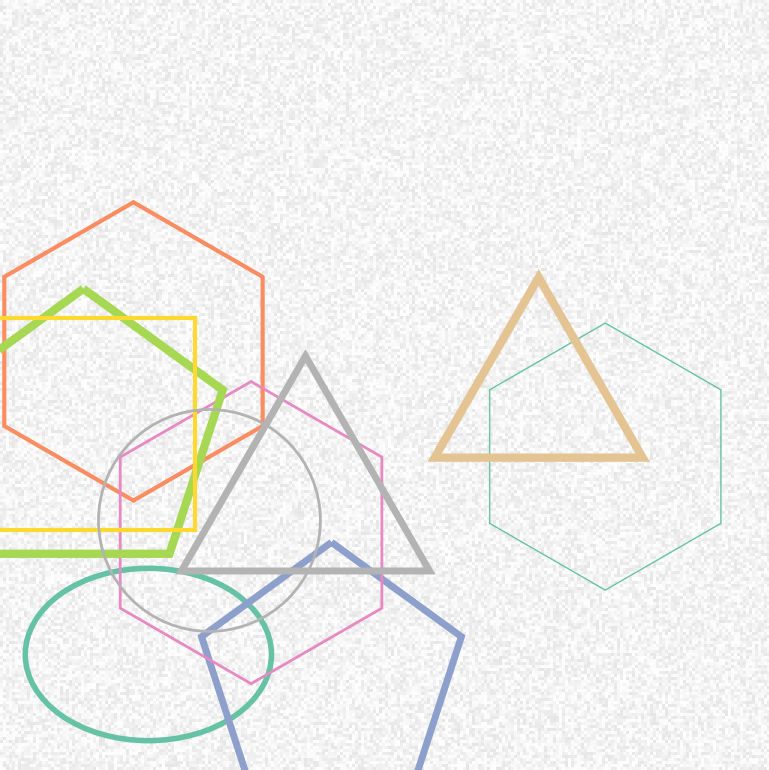[{"shape": "oval", "thickness": 2, "radius": 0.8, "center": [0.193, 0.15]}, {"shape": "hexagon", "thickness": 0.5, "radius": 0.87, "center": [0.786, 0.407]}, {"shape": "hexagon", "thickness": 1.5, "radius": 0.97, "center": [0.173, 0.544]}, {"shape": "pentagon", "thickness": 2.5, "radius": 0.89, "center": [0.43, 0.118]}, {"shape": "hexagon", "thickness": 1, "radius": 0.98, "center": [0.326, 0.308]}, {"shape": "pentagon", "thickness": 3, "radius": 0.95, "center": [0.108, 0.435]}, {"shape": "square", "thickness": 1.5, "radius": 0.69, "center": [0.116, 0.449]}, {"shape": "triangle", "thickness": 3, "radius": 0.78, "center": [0.7, 0.484]}, {"shape": "triangle", "thickness": 2.5, "radius": 0.93, "center": [0.397, 0.352]}, {"shape": "circle", "thickness": 1, "radius": 0.72, "center": [0.272, 0.324]}]